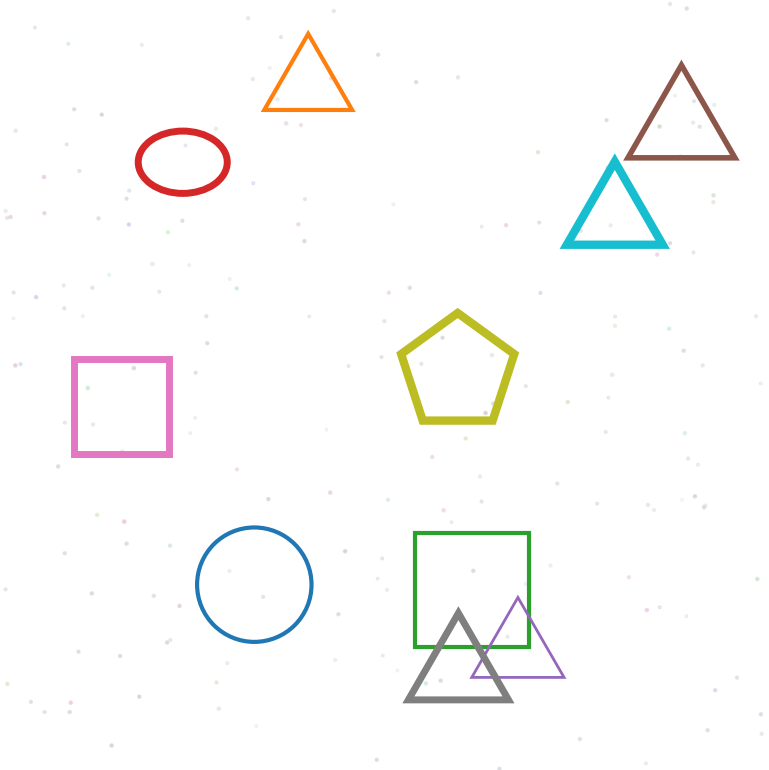[{"shape": "circle", "thickness": 1.5, "radius": 0.37, "center": [0.33, 0.241]}, {"shape": "triangle", "thickness": 1.5, "radius": 0.33, "center": [0.4, 0.89]}, {"shape": "square", "thickness": 1.5, "radius": 0.37, "center": [0.613, 0.234]}, {"shape": "oval", "thickness": 2.5, "radius": 0.29, "center": [0.237, 0.789]}, {"shape": "triangle", "thickness": 1, "radius": 0.35, "center": [0.673, 0.155]}, {"shape": "triangle", "thickness": 2, "radius": 0.4, "center": [0.885, 0.835]}, {"shape": "square", "thickness": 2.5, "radius": 0.31, "center": [0.158, 0.472]}, {"shape": "triangle", "thickness": 2.5, "radius": 0.38, "center": [0.595, 0.129]}, {"shape": "pentagon", "thickness": 3, "radius": 0.39, "center": [0.594, 0.516]}, {"shape": "triangle", "thickness": 3, "radius": 0.36, "center": [0.798, 0.718]}]